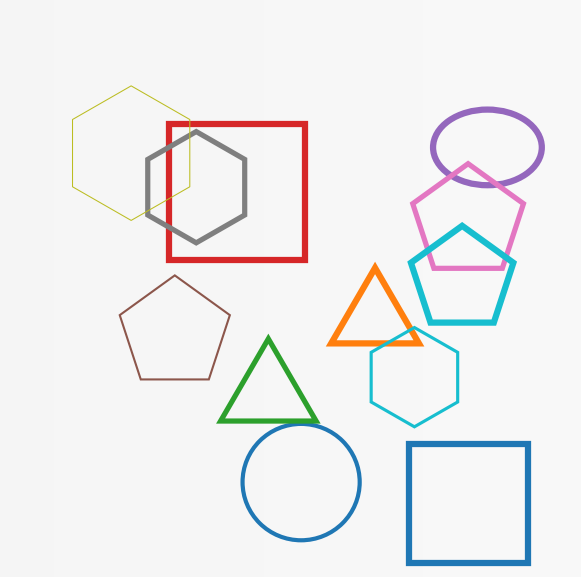[{"shape": "circle", "thickness": 2, "radius": 0.5, "center": [0.518, 0.164]}, {"shape": "square", "thickness": 3, "radius": 0.51, "center": [0.806, 0.128]}, {"shape": "triangle", "thickness": 3, "radius": 0.44, "center": [0.645, 0.448]}, {"shape": "triangle", "thickness": 2.5, "radius": 0.47, "center": [0.462, 0.318]}, {"shape": "square", "thickness": 3, "radius": 0.59, "center": [0.408, 0.666]}, {"shape": "oval", "thickness": 3, "radius": 0.47, "center": [0.839, 0.744]}, {"shape": "pentagon", "thickness": 1, "radius": 0.5, "center": [0.301, 0.423]}, {"shape": "pentagon", "thickness": 2.5, "radius": 0.5, "center": [0.805, 0.616]}, {"shape": "hexagon", "thickness": 2.5, "radius": 0.48, "center": [0.338, 0.675]}, {"shape": "hexagon", "thickness": 0.5, "radius": 0.58, "center": [0.226, 0.734]}, {"shape": "hexagon", "thickness": 1.5, "radius": 0.43, "center": [0.713, 0.346]}, {"shape": "pentagon", "thickness": 3, "radius": 0.46, "center": [0.795, 0.515]}]